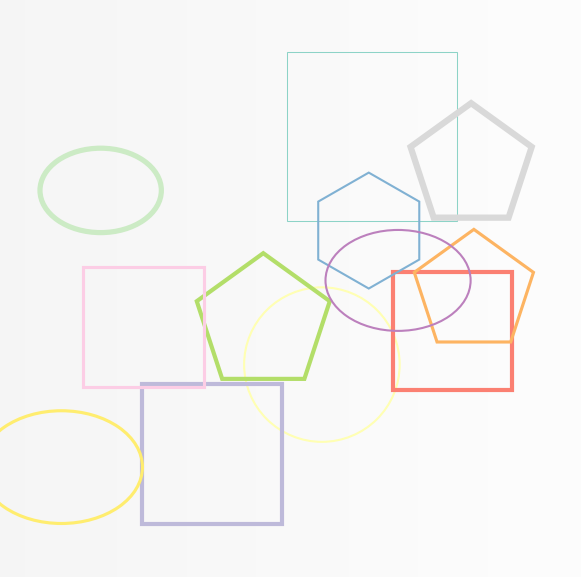[{"shape": "square", "thickness": 0.5, "radius": 0.73, "center": [0.64, 0.763]}, {"shape": "circle", "thickness": 1, "radius": 0.67, "center": [0.554, 0.368]}, {"shape": "square", "thickness": 2, "radius": 0.6, "center": [0.365, 0.213]}, {"shape": "square", "thickness": 2, "radius": 0.51, "center": [0.779, 0.426]}, {"shape": "hexagon", "thickness": 1, "radius": 0.5, "center": [0.634, 0.6]}, {"shape": "pentagon", "thickness": 1.5, "radius": 0.54, "center": [0.815, 0.494]}, {"shape": "pentagon", "thickness": 2, "radius": 0.6, "center": [0.453, 0.44]}, {"shape": "square", "thickness": 1.5, "radius": 0.52, "center": [0.247, 0.433]}, {"shape": "pentagon", "thickness": 3, "radius": 0.55, "center": [0.811, 0.711]}, {"shape": "oval", "thickness": 1, "radius": 0.62, "center": [0.685, 0.514]}, {"shape": "oval", "thickness": 2.5, "radius": 0.52, "center": [0.173, 0.669]}, {"shape": "oval", "thickness": 1.5, "radius": 0.7, "center": [0.106, 0.19]}]